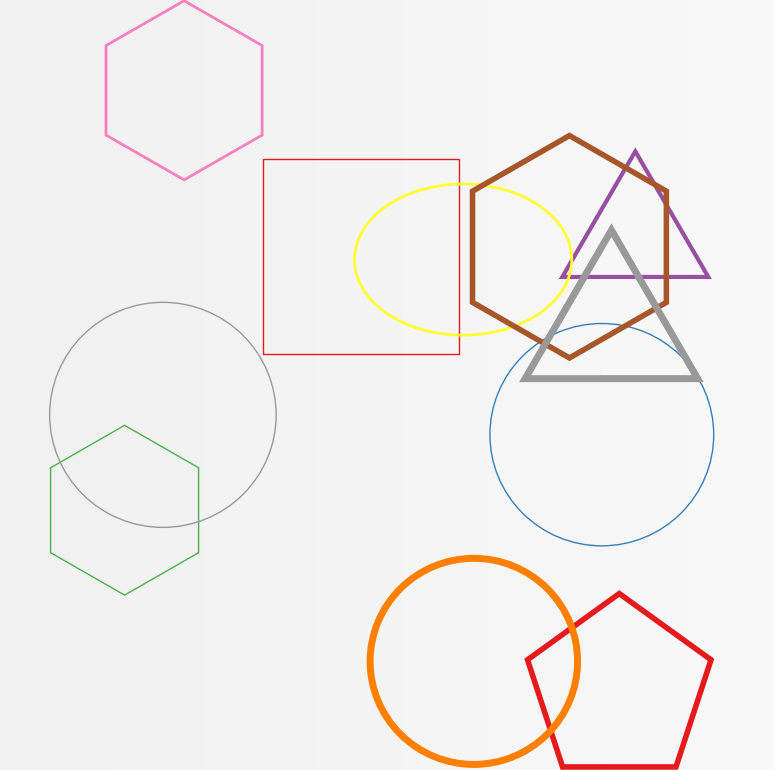[{"shape": "square", "thickness": 0.5, "radius": 0.63, "center": [0.466, 0.666]}, {"shape": "pentagon", "thickness": 2, "radius": 0.62, "center": [0.799, 0.105]}, {"shape": "circle", "thickness": 0.5, "radius": 0.72, "center": [0.777, 0.435]}, {"shape": "hexagon", "thickness": 0.5, "radius": 0.55, "center": [0.161, 0.337]}, {"shape": "triangle", "thickness": 1.5, "radius": 0.54, "center": [0.82, 0.695]}, {"shape": "circle", "thickness": 2.5, "radius": 0.67, "center": [0.611, 0.141]}, {"shape": "oval", "thickness": 1, "radius": 0.7, "center": [0.598, 0.663]}, {"shape": "hexagon", "thickness": 2, "radius": 0.72, "center": [0.735, 0.68]}, {"shape": "hexagon", "thickness": 1, "radius": 0.58, "center": [0.238, 0.883]}, {"shape": "triangle", "thickness": 2.5, "radius": 0.64, "center": [0.789, 0.573]}, {"shape": "circle", "thickness": 0.5, "radius": 0.73, "center": [0.21, 0.461]}]